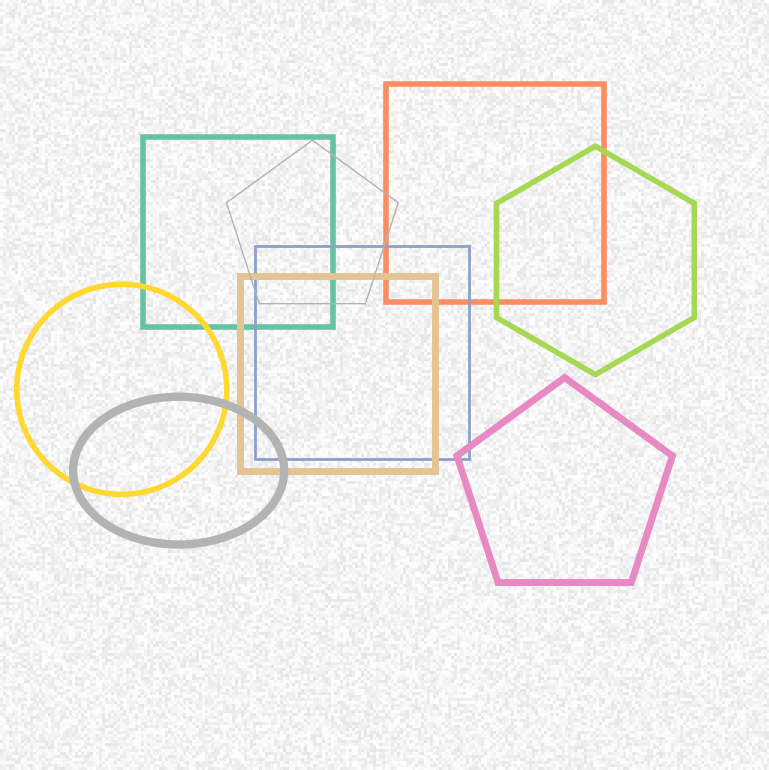[{"shape": "square", "thickness": 2, "radius": 0.62, "center": [0.309, 0.699]}, {"shape": "square", "thickness": 2, "radius": 0.71, "center": [0.643, 0.749]}, {"shape": "square", "thickness": 1, "radius": 0.69, "center": [0.47, 0.543]}, {"shape": "pentagon", "thickness": 2.5, "radius": 0.74, "center": [0.733, 0.363]}, {"shape": "hexagon", "thickness": 2, "radius": 0.74, "center": [0.773, 0.662]}, {"shape": "circle", "thickness": 2, "radius": 0.68, "center": [0.158, 0.494]}, {"shape": "square", "thickness": 2.5, "radius": 0.63, "center": [0.439, 0.515]}, {"shape": "oval", "thickness": 3, "radius": 0.69, "center": [0.232, 0.389]}, {"shape": "pentagon", "thickness": 0.5, "radius": 0.59, "center": [0.406, 0.701]}]